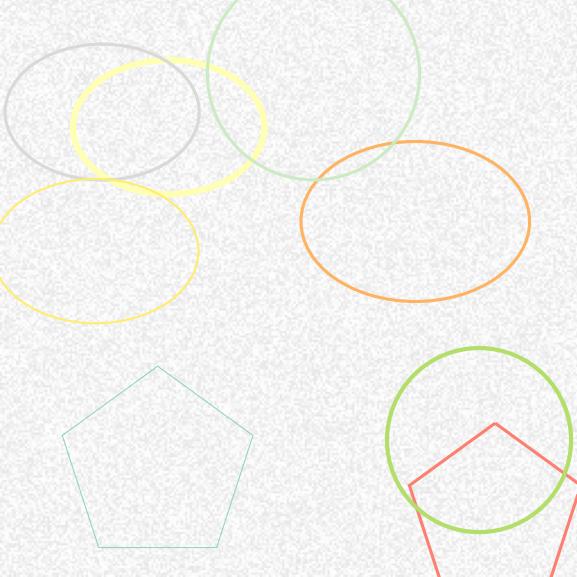[{"shape": "pentagon", "thickness": 0.5, "radius": 0.87, "center": [0.273, 0.191]}, {"shape": "oval", "thickness": 3, "radius": 0.83, "center": [0.292, 0.779]}, {"shape": "pentagon", "thickness": 1.5, "radius": 0.78, "center": [0.857, 0.11]}, {"shape": "oval", "thickness": 1.5, "radius": 0.99, "center": [0.719, 0.616]}, {"shape": "circle", "thickness": 2, "radius": 0.8, "center": [0.829, 0.237]}, {"shape": "oval", "thickness": 1.5, "radius": 0.84, "center": [0.177, 0.805]}, {"shape": "circle", "thickness": 1.5, "radius": 0.92, "center": [0.543, 0.871]}, {"shape": "oval", "thickness": 1, "radius": 0.89, "center": [0.165, 0.564]}]